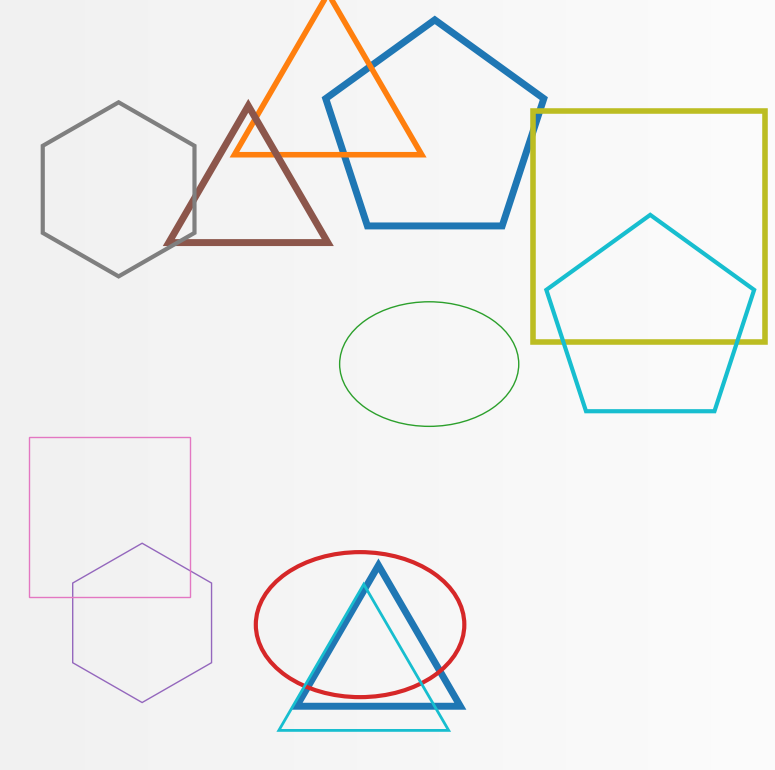[{"shape": "triangle", "thickness": 2.5, "radius": 0.61, "center": [0.488, 0.144]}, {"shape": "pentagon", "thickness": 2.5, "radius": 0.74, "center": [0.561, 0.826]}, {"shape": "triangle", "thickness": 2, "radius": 0.7, "center": [0.423, 0.869]}, {"shape": "oval", "thickness": 0.5, "radius": 0.58, "center": [0.554, 0.527]}, {"shape": "oval", "thickness": 1.5, "radius": 0.67, "center": [0.465, 0.189]}, {"shape": "hexagon", "thickness": 0.5, "radius": 0.52, "center": [0.183, 0.191]}, {"shape": "triangle", "thickness": 2.5, "radius": 0.59, "center": [0.32, 0.744]}, {"shape": "square", "thickness": 0.5, "radius": 0.52, "center": [0.141, 0.328]}, {"shape": "hexagon", "thickness": 1.5, "radius": 0.57, "center": [0.153, 0.754]}, {"shape": "square", "thickness": 2, "radius": 0.75, "center": [0.838, 0.706]}, {"shape": "triangle", "thickness": 1, "radius": 0.63, "center": [0.469, 0.115]}, {"shape": "pentagon", "thickness": 1.5, "radius": 0.7, "center": [0.839, 0.58]}]